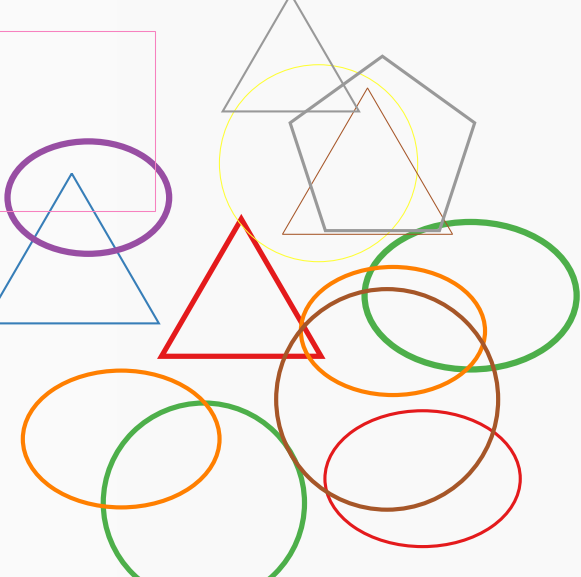[{"shape": "oval", "thickness": 1.5, "radius": 0.84, "center": [0.727, 0.17]}, {"shape": "triangle", "thickness": 2.5, "radius": 0.79, "center": [0.415, 0.461]}, {"shape": "triangle", "thickness": 1, "radius": 0.87, "center": [0.123, 0.526]}, {"shape": "oval", "thickness": 3, "radius": 0.91, "center": [0.81, 0.487]}, {"shape": "circle", "thickness": 2.5, "radius": 0.87, "center": [0.351, 0.128]}, {"shape": "oval", "thickness": 3, "radius": 0.7, "center": [0.152, 0.657]}, {"shape": "oval", "thickness": 2, "radius": 0.79, "center": [0.676, 0.426]}, {"shape": "oval", "thickness": 2, "radius": 0.85, "center": [0.208, 0.239]}, {"shape": "circle", "thickness": 0.5, "radius": 0.85, "center": [0.548, 0.717]}, {"shape": "triangle", "thickness": 0.5, "radius": 0.84, "center": [0.632, 0.678]}, {"shape": "circle", "thickness": 2, "radius": 0.95, "center": [0.666, 0.308]}, {"shape": "square", "thickness": 0.5, "radius": 0.78, "center": [0.11, 0.789]}, {"shape": "triangle", "thickness": 1, "radius": 0.68, "center": [0.5, 0.874]}, {"shape": "pentagon", "thickness": 1.5, "radius": 0.83, "center": [0.658, 0.735]}]